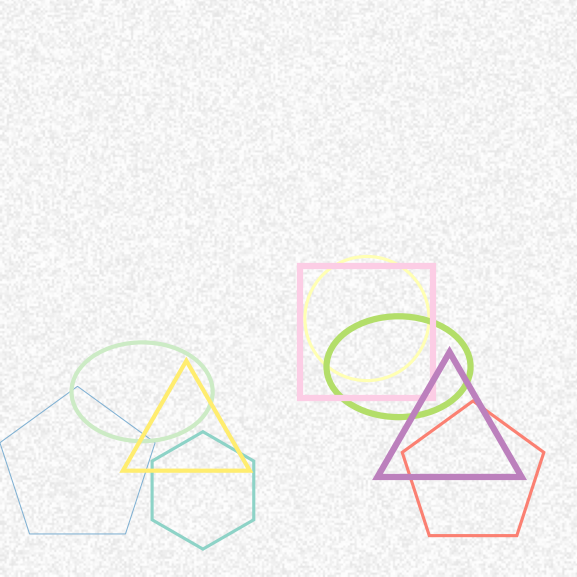[{"shape": "hexagon", "thickness": 1.5, "radius": 0.51, "center": [0.351, 0.15]}, {"shape": "circle", "thickness": 1.5, "radius": 0.54, "center": [0.635, 0.448]}, {"shape": "pentagon", "thickness": 1.5, "radius": 0.64, "center": [0.819, 0.176]}, {"shape": "pentagon", "thickness": 0.5, "radius": 0.71, "center": [0.134, 0.189]}, {"shape": "oval", "thickness": 3, "radius": 0.62, "center": [0.69, 0.364]}, {"shape": "square", "thickness": 3, "radius": 0.57, "center": [0.635, 0.424]}, {"shape": "triangle", "thickness": 3, "radius": 0.72, "center": [0.778, 0.245]}, {"shape": "oval", "thickness": 2, "radius": 0.61, "center": [0.246, 0.321]}, {"shape": "triangle", "thickness": 2, "radius": 0.63, "center": [0.323, 0.248]}]